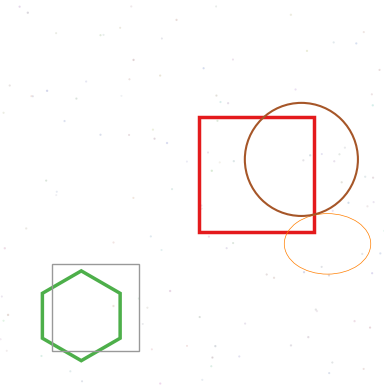[{"shape": "square", "thickness": 2.5, "radius": 0.75, "center": [0.667, 0.546]}, {"shape": "hexagon", "thickness": 2.5, "radius": 0.58, "center": [0.211, 0.18]}, {"shape": "oval", "thickness": 0.5, "radius": 0.56, "center": [0.851, 0.367]}, {"shape": "circle", "thickness": 1.5, "radius": 0.73, "center": [0.783, 0.586]}, {"shape": "square", "thickness": 1, "radius": 0.57, "center": [0.249, 0.201]}]